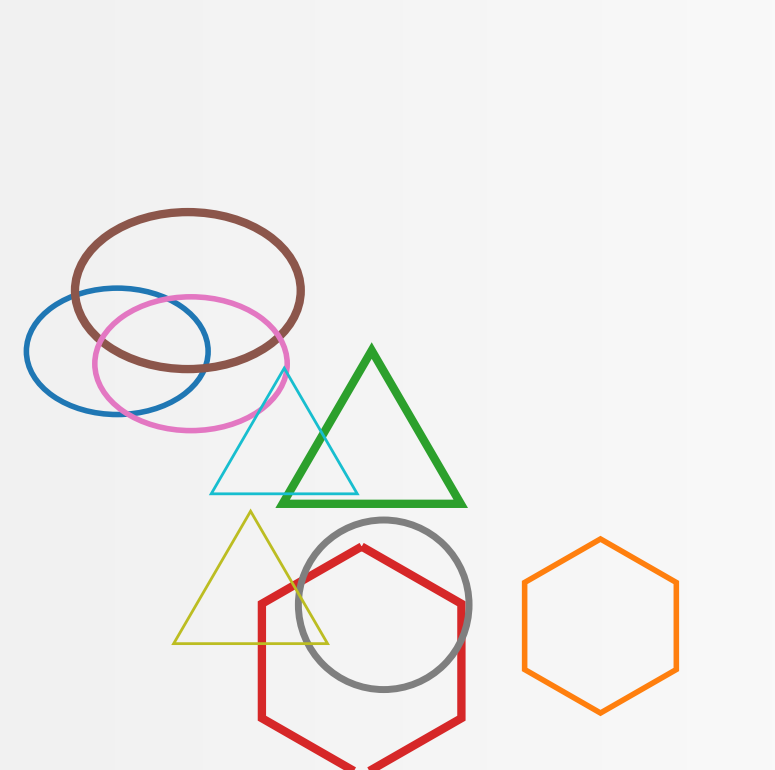[{"shape": "oval", "thickness": 2, "radius": 0.59, "center": [0.151, 0.544]}, {"shape": "hexagon", "thickness": 2, "radius": 0.57, "center": [0.775, 0.187]}, {"shape": "triangle", "thickness": 3, "radius": 0.66, "center": [0.48, 0.412]}, {"shape": "hexagon", "thickness": 3, "radius": 0.74, "center": [0.467, 0.142]}, {"shape": "oval", "thickness": 3, "radius": 0.73, "center": [0.242, 0.623]}, {"shape": "oval", "thickness": 2, "radius": 0.62, "center": [0.246, 0.528]}, {"shape": "circle", "thickness": 2.5, "radius": 0.55, "center": [0.495, 0.215]}, {"shape": "triangle", "thickness": 1, "radius": 0.57, "center": [0.323, 0.221]}, {"shape": "triangle", "thickness": 1, "radius": 0.54, "center": [0.367, 0.413]}]